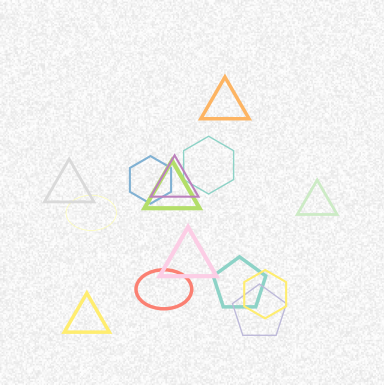[{"shape": "hexagon", "thickness": 1, "radius": 0.37, "center": [0.542, 0.571]}, {"shape": "pentagon", "thickness": 2.5, "radius": 0.36, "center": [0.622, 0.261]}, {"shape": "oval", "thickness": 0.5, "radius": 0.33, "center": [0.237, 0.447]}, {"shape": "pentagon", "thickness": 1, "radius": 0.37, "center": [0.674, 0.189]}, {"shape": "oval", "thickness": 2.5, "radius": 0.36, "center": [0.426, 0.249]}, {"shape": "hexagon", "thickness": 1.5, "radius": 0.31, "center": [0.391, 0.533]}, {"shape": "triangle", "thickness": 2.5, "radius": 0.36, "center": [0.584, 0.728]}, {"shape": "triangle", "thickness": 3, "radius": 0.41, "center": [0.447, 0.5]}, {"shape": "triangle", "thickness": 3, "radius": 0.43, "center": [0.489, 0.325]}, {"shape": "triangle", "thickness": 2, "radius": 0.37, "center": [0.18, 0.513]}, {"shape": "triangle", "thickness": 1.5, "radius": 0.36, "center": [0.454, 0.525]}, {"shape": "triangle", "thickness": 2, "radius": 0.3, "center": [0.824, 0.473]}, {"shape": "hexagon", "thickness": 1.5, "radius": 0.31, "center": [0.689, 0.236]}, {"shape": "triangle", "thickness": 2.5, "radius": 0.34, "center": [0.226, 0.171]}]